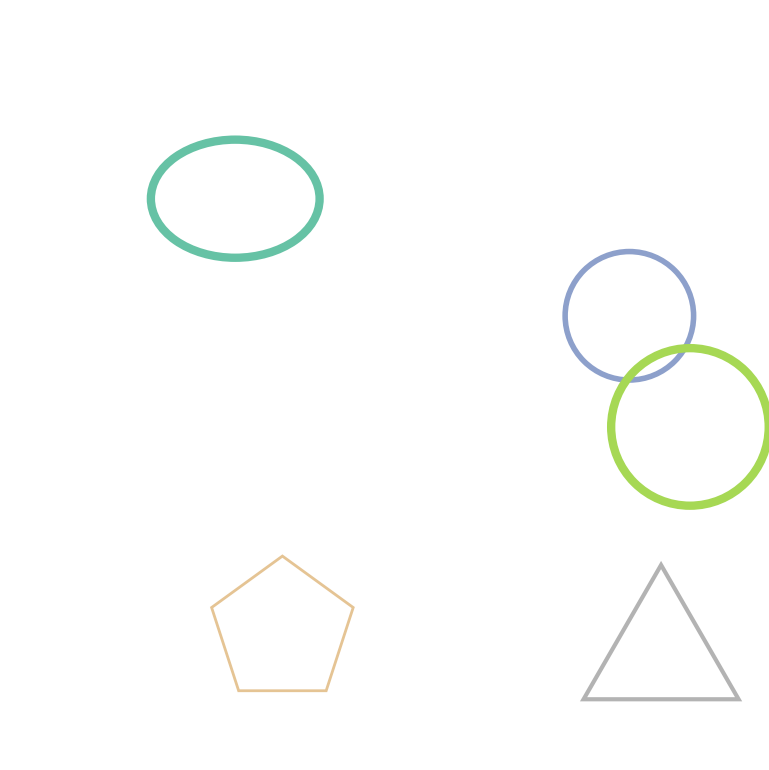[{"shape": "oval", "thickness": 3, "radius": 0.55, "center": [0.306, 0.742]}, {"shape": "circle", "thickness": 2, "radius": 0.42, "center": [0.817, 0.59]}, {"shape": "circle", "thickness": 3, "radius": 0.51, "center": [0.896, 0.446]}, {"shape": "pentagon", "thickness": 1, "radius": 0.48, "center": [0.367, 0.181]}, {"shape": "triangle", "thickness": 1.5, "radius": 0.58, "center": [0.859, 0.15]}]